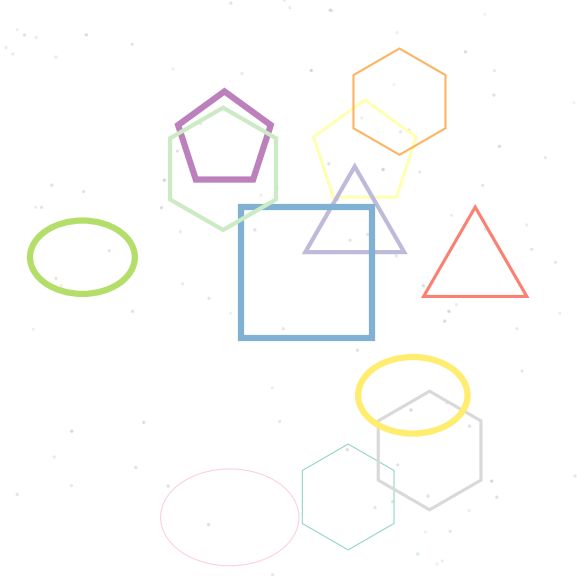[{"shape": "hexagon", "thickness": 0.5, "radius": 0.46, "center": [0.603, 0.139]}, {"shape": "pentagon", "thickness": 1.5, "radius": 0.47, "center": [0.632, 0.733]}, {"shape": "triangle", "thickness": 2, "radius": 0.49, "center": [0.614, 0.612]}, {"shape": "triangle", "thickness": 1.5, "radius": 0.52, "center": [0.823, 0.537]}, {"shape": "square", "thickness": 3, "radius": 0.57, "center": [0.531, 0.526]}, {"shape": "hexagon", "thickness": 1, "radius": 0.46, "center": [0.692, 0.823]}, {"shape": "oval", "thickness": 3, "radius": 0.45, "center": [0.143, 0.554]}, {"shape": "oval", "thickness": 0.5, "radius": 0.6, "center": [0.398, 0.103]}, {"shape": "hexagon", "thickness": 1.5, "radius": 0.51, "center": [0.744, 0.219]}, {"shape": "pentagon", "thickness": 3, "radius": 0.42, "center": [0.389, 0.757]}, {"shape": "hexagon", "thickness": 2, "radius": 0.53, "center": [0.386, 0.707]}, {"shape": "oval", "thickness": 3, "radius": 0.47, "center": [0.715, 0.315]}]